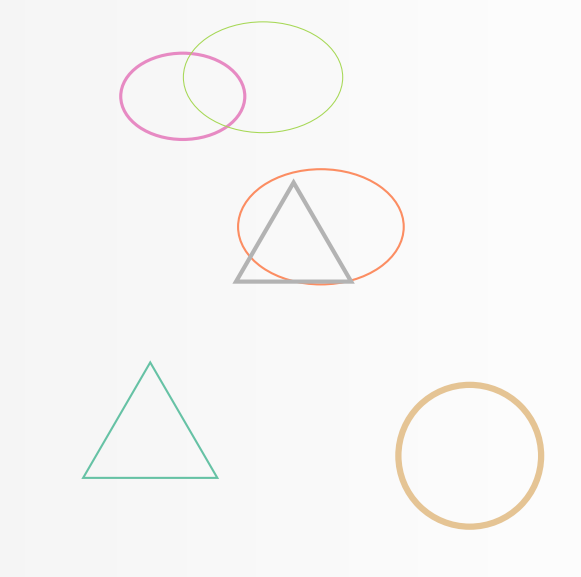[{"shape": "triangle", "thickness": 1, "radius": 0.67, "center": [0.258, 0.238]}, {"shape": "oval", "thickness": 1, "radius": 0.71, "center": [0.552, 0.606]}, {"shape": "oval", "thickness": 1.5, "radius": 0.53, "center": [0.314, 0.832]}, {"shape": "oval", "thickness": 0.5, "radius": 0.69, "center": [0.453, 0.865]}, {"shape": "circle", "thickness": 3, "radius": 0.61, "center": [0.808, 0.21]}, {"shape": "triangle", "thickness": 2, "radius": 0.57, "center": [0.505, 0.569]}]